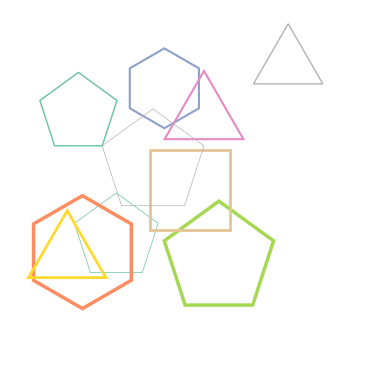[{"shape": "pentagon", "thickness": 1, "radius": 0.53, "center": [0.204, 0.707]}, {"shape": "pentagon", "thickness": 0.5, "radius": 0.57, "center": [0.302, 0.385]}, {"shape": "hexagon", "thickness": 2.5, "radius": 0.73, "center": [0.214, 0.345]}, {"shape": "hexagon", "thickness": 1.5, "radius": 0.52, "center": [0.427, 0.771]}, {"shape": "triangle", "thickness": 1.5, "radius": 0.59, "center": [0.53, 0.698]}, {"shape": "pentagon", "thickness": 2.5, "radius": 0.75, "center": [0.569, 0.328]}, {"shape": "triangle", "thickness": 2, "radius": 0.58, "center": [0.175, 0.337]}, {"shape": "square", "thickness": 2, "radius": 0.52, "center": [0.493, 0.507]}, {"shape": "triangle", "thickness": 1, "radius": 0.52, "center": [0.748, 0.834]}, {"shape": "pentagon", "thickness": 0.5, "radius": 0.7, "center": [0.397, 0.578]}]